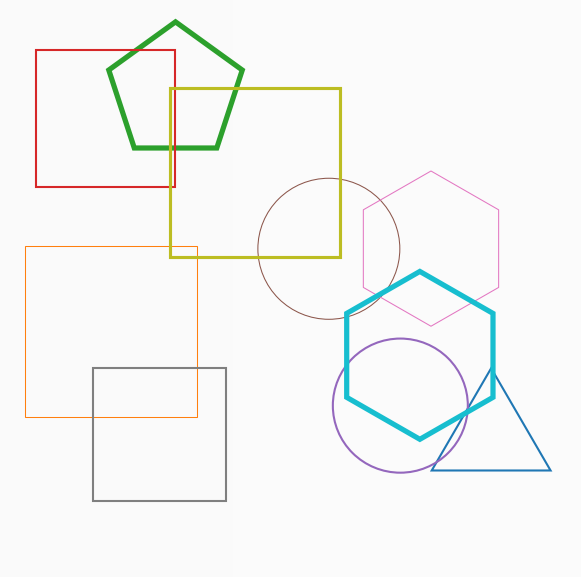[{"shape": "triangle", "thickness": 1, "radius": 0.59, "center": [0.845, 0.243]}, {"shape": "square", "thickness": 0.5, "radius": 0.74, "center": [0.191, 0.426]}, {"shape": "pentagon", "thickness": 2.5, "radius": 0.6, "center": [0.302, 0.841]}, {"shape": "square", "thickness": 1, "radius": 0.59, "center": [0.181, 0.794]}, {"shape": "circle", "thickness": 1, "radius": 0.58, "center": [0.689, 0.297]}, {"shape": "circle", "thickness": 0.5, "radius": 0.61, "center": [0.566, 0.568]}, {"shape": "hexagon", "thickness": 0.5, "radius": 0.67, "center": [0.741, 0.569]}, {"shape": "square", "thickness": 1, "radius": 0.57, "center": [0.274, 0.247]}, {"shape": "square", "thickness": 1.5, "radius": 0.73, "center": [0.439, 0.7]}, {"shape": "hexagon", "thickness": 2.5, "radius": 0.73, "center": [0.722, 0.384]}]